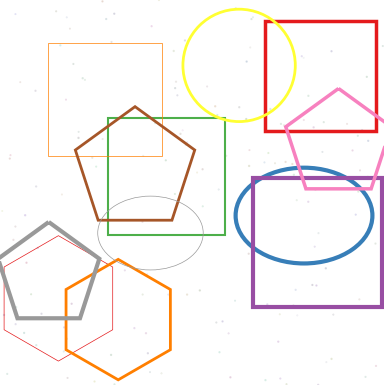[{"shape": "square", "thickness": 2.5, "radius": 0.72, "center": [0.832, 0.803]}, {"shape": "hexagon", "thickness": 0.5, "radius": 0.81, "center": [0.152, 0.225]}, {"shape": "oval", "thickness": 3, "radius": 0.89, "center": [0.79, 0.44]}, {"shape": "square", "thickness": 1.5, "radius": 0.75, "center": [0.433, 0.541]}, {"shape": "square", "thickness": 3, "radius": 0.84, "center": [0.825, 0.37]}, {"shape": "hexagon", "thickness": 2, "radius": 0.78, "center": [0.307, 0.17]}, {"shape": "square", "thickness": 0.5, "radius": 0.73, "center": [0.273, 0.743]}, {"shape": "circle", "thickness": 2, "radius": 0.73, "center": [0.621, 0.83]}, {"shape": "pentagon", "thickness": 2, "radius": 0.82, "center": [0.351, 0.56]}, {"shape": "pentagon", "thickness": 2.5, "radius": 0.72, "center": [0.879, 0.626]}, {"shape": "oval", "thickness": 0.5, "radius": 0.68, "center": [0.391, 0.395]}, {"shape": "pentagon", "thickness": 3, "radius": 0.69, "center": [0.127, 0.285]}]